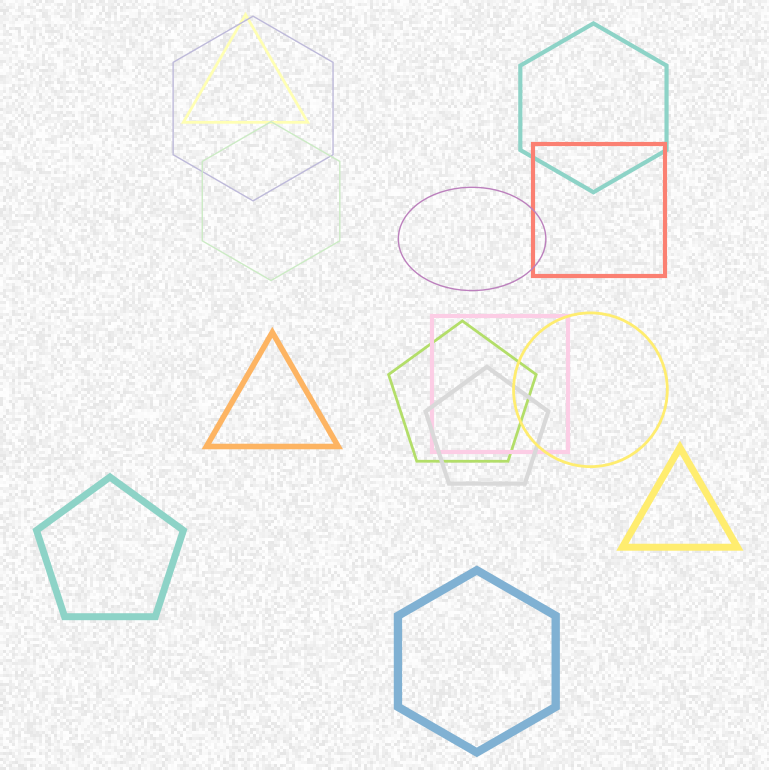[{"shape": "pentagon", "thickness": 2.5, "radius": 0.5, "center": [0.143, 0.28]}, {"shape": "hexagon", "thickness": 1.5, "radius": 0.55, "center": [0.771, 0.86]}, {"shape": "triangle", "thickness": 1, "radius": 0.47, "center": [0.319, 0.888]}, {"shape": "hexagon", "thickness": 0.5, "radius": 0.6, "center": [0.329, 0.859]}, {"shape": "square", "thickness": 1.5, "radius": 0.43, "center": [0.778, 0.727]}, {"shape": "hexagon", "thickness": 3, "radius": 0.59, "center": [0.619, 0.141]}, {"shape": "triangle", "thickness": 2, "radius": 0.49, "center": [0.354, 0.47]}, {"shape": "pentagon", "thickness": 1, "radius": 0.5, "center": [0.601, 0.482]}, {"shape": "square", "thickness": 1.5, "radius": 0.44, "center": [0.65, 0.502]}, {"shape": "pentagon", "thickness": 1.5, "radius": 0.42, "center": [0.632, 0.44]}, {"shape": "oval", "thickness": 0.5, "radius": 0.48, "center": [0.613, 0.69]}, {"shape": "hexagon", "thickness": 0.5, "radius": 0.52, "center": [0.352, 0.739]}, {"shape": "circle", "thickness": 1, "radius": 0.5, "center": [0.767, 0.494]}, {"shape": "triangle", "thickness": 2.5, "radius": 0.43, "center": [0.883, 0.332]}]